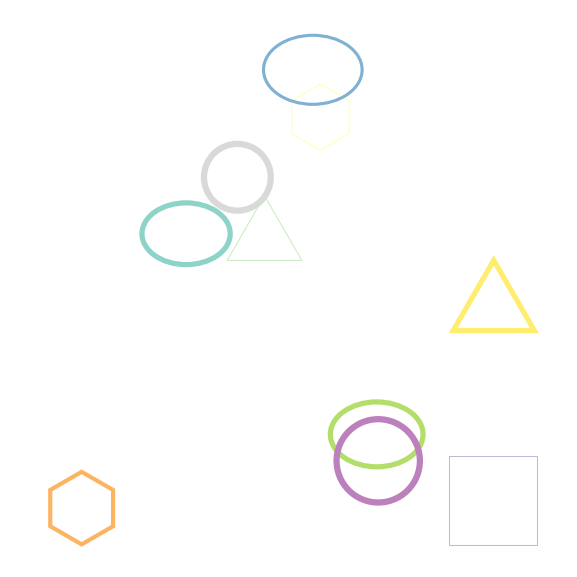[{"shape": "oval", "thickness": 2.5, "radius": 0.38, "center": [0.322, 0.594]}, {"shape": "hexagon", "thickness": 0.5, "radius": 0.29, "center": [0.555, 0.796]}, {"shape": "square", "thickness": 0.5, "radius": 0.38, "center": [0.854, 0.133]}, {"shape": "oval", "thickness": 1.5, "radius": 0.43, "center": [0.542, 0.878]}, {"shape": "hexagon", "thickness": 2, "radius": 0.31, "center": [0.141, 0.119]}, {"shape": "oval", "thickness": 2.5, "radius": 0.4, "center": [0.652, 0.247]}, {"shape": "circle", "thickness": 3, "radius": 0.29, "center": [0.411, 0.692]}, {"shape": "circle", "thickness": 3, "radius": 0.36, "center": [0.655, 0.201]}, {"shape": "triangle", "thickness": 0.5, "radius": 0.37, "center": [0.458, 0.586]}, {"shape": "triangle", "thickness": 2.5, "radius": 0.41, "center": [0.855, 0.467]}]